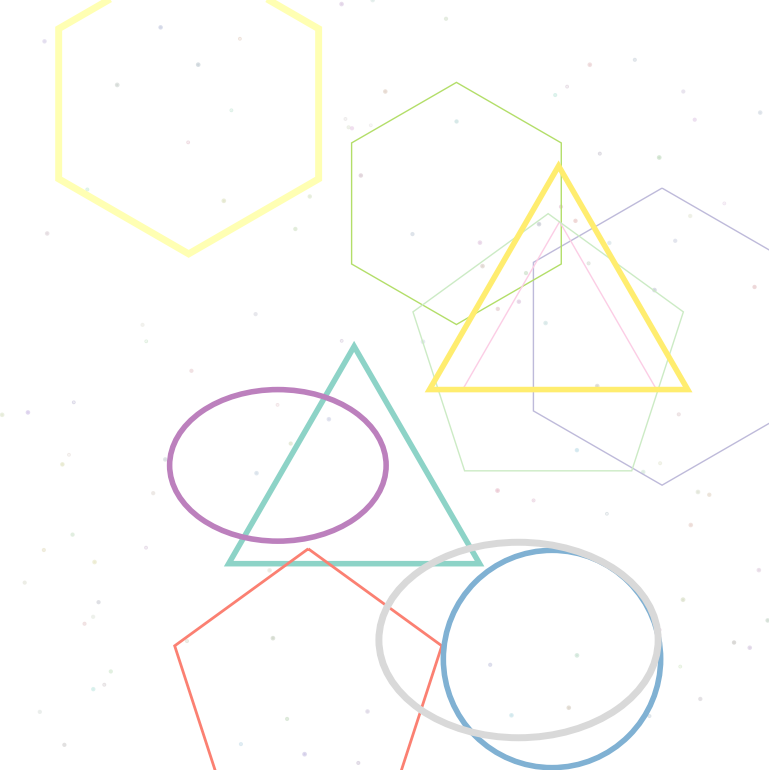[{"shape": "triangle", "thickness": 2, "radius": 0.94, "center": [0.46, 0.362]}, {"shape": "hexagon", "thickness": 2.5, "radius": 0.97, "center": [0.245, 0.865]}, {"shape": "hexagon", "thickness": 0.5, "radius": 0.96, "center": [0.86, 0.563]}, {"shape": "pentagon", "thickness": 1, "radius": 0.91, "center": [0.4, 0.105]}, {"shape": "circle", "thickness": 2, "radius": 0.71, "center": [0.717, 0.144]}, {"shape": "hexagon", "thickness": 0.5, "radius": 0.79, "center": [0.593, 0.736]}, {"shape": "triangle", "thickness": 0.5, "radius": 0.72, "center": [0.727, 0.568]}, {"shape": "oval", "thickness": 2.5, "radius": 0.91, "center": [0.673, 0.169]}, {"shape": "oval", "thickness": 2, "radius": 0.7, "center": [0.361, 0.396]}, {"shape": "pentagon", "thickness": 0.5, "radius": 0.92, "center": [0.712, 0.538]}, {"shape": "triangle", "thickness": 2, "radius": 0.97, "center": [0.725, 0.591]}]